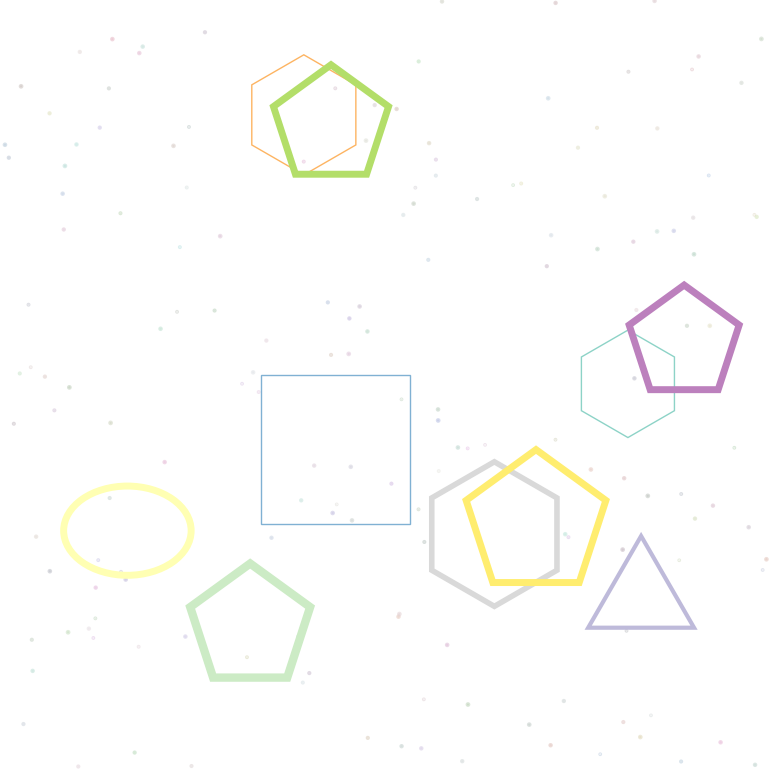[{"shape": "hexagon", "thickness": 0.5, "radius": 0.35, "center": [0.815, 0.502]}, {"shape": "oval", "thickness": 2.5, "radius": 0.41, "center": [0.165, 0.311]}, {"shape": "triangle", "thickness": 1.5, "radius": 0.4, "center": [0.833, 0.224]}, {"shape": "square", "thickness": 0.5, "radius": 0.48, "center": [0.436, 0.416]}, {"shape": "hexagon", "thickness": 0.5, "radius": 0.39, "center": [0.395, 0.851]}, {"shape": "pentagon", "thickness": 2.5, "radius": 0.39, "center": [0.43, 0.837]}, {"shape": "hexagon", "thickness": 2, "radius": 0.47, "center": [0.642, 0.306]}, {"shape": "pentagon", "thickness": 2.5, "radius": 0.38, "center": [0.889, 0.555]}, {"shape": "pentagon", "thickness": 3, "radius": 0.41, "center": [0.325, 0.186]}, {"shape": "pentagon", "thickness": 2.5, "radius": 0.48, "center": [0.696, 0.321]}]